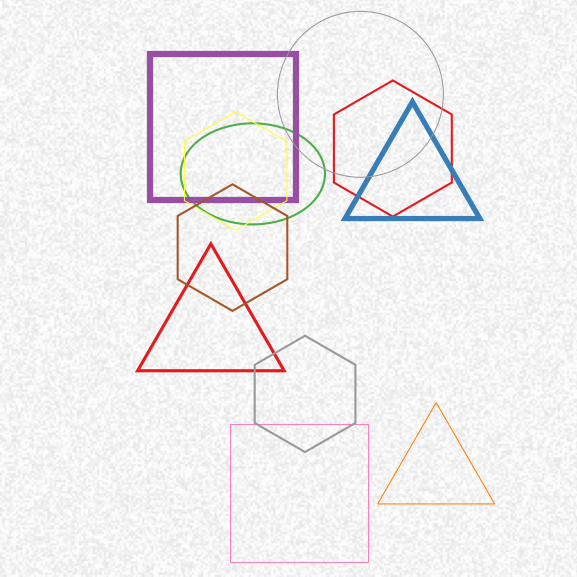[{"shape": "hexagon", "thickness": 1, "radius": 0.59, "center": [0.68, 0.742]}, {"shape": "triangle", "thickness": 1.5, "radius": 0.73, "center": [0.365, 0.43]}, {"shape": "triangle", "thickness": 2.5, "radius": 0.67, "center": [0.714, 0.688]}, {"shape": "oval", "thickness": 1, "radius": 0.62, "center": [0.438, 0.698]}, {"shape": "square", "thickness": 3, "radius": 0.63, "center": [0.386, 0.78]}, {"shape": "triangle", "thickness": 0.5, "radius": 0.59, "center": [0.755, 0.185]}, {"shape": "hexagon", "thickness": 0.5, "radius": 0.51, "center": [0.408, 0.703]}, {"shape": "hexagon", "thickness": 1, "radius": 0.55, "center": [0.403, 0.57]}, {"shape": "square", "thickness": 0.5, "radius": 0.6, "center": [0.518, 0.146]}, {"shape": "hexagon", "thickness": 1, "radius": 0.5, "center": [0.528, 0.317]}, {"shape": "circle", "thickness": 0.5, "radius": 0.72, "center": [0.624, 0.836]}]